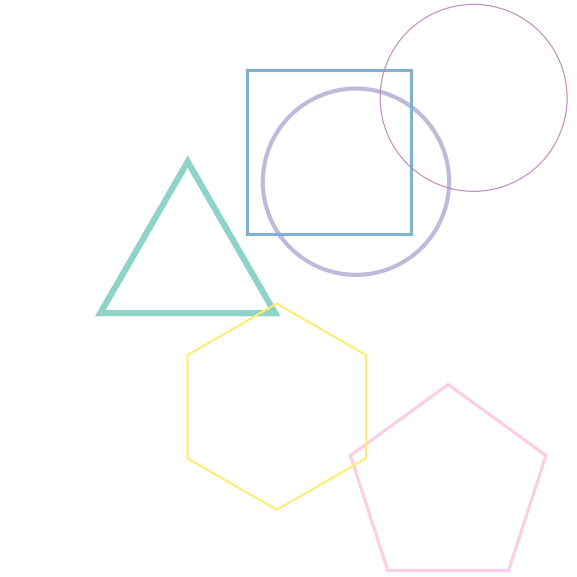[{"shape": "triangle", "thickness": 3, "radius": 0.87, "center": [0.325, 0.544]}, {"shape": "circle", "thickness": 2, "radius": 0.81, "center": [0.616, 0.684]}, {"shape": "square", "thickness": 1.5, "radius": 0.71, "center": [0.57, 0.736]}, {"shape": "pentagon", "thickness": 1.5, "radius": 0.89, "center": [0.776, 0.155]}, {"shape": "circle", "thickness": 0.5, "radius": 0.81, "center": [0.82, 0.83]}, {"shape": "hexagon", "thickness": 1, "radius": 0.89, "center": [0.479, 0.295]}]